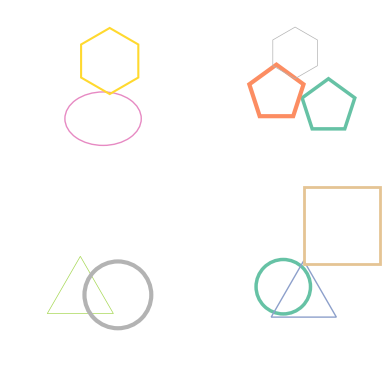[{"shape": "circle", "thickness": 2.5, "radius": 0.35, "center": [0.736, 0.255]}, {"shape": "pentagon", "thickness": 2.5, "radius": 0.36, "center": [0.853, 0.724]}, {"shape": "pentagon", "thickness": 3, "radius": 0.37, "center": [0.718, 0.758]}, {"shape": "triangle", "thickness": 1, "radius": 0.49, "center": [0.789, 0.225]}, {"shape": "oval", "thickness": 1, "radius": 0.5, "center": [0.268, 0.692]}, {"shape": "triangle", "thickness": 0.5, "radius": 0.5, "center": [0.209, 0.235]}, {"shape": "hexagon", "thickness": 1.5, "radius": 0.43, "center": [0.285, 0.842]}, {"shape": "square", "thickness": 2, "radius": 0.5, "center": [0.888, 0.414]}, {"shape": "hexagon", "thickness": 0.5, "radius": 0.33, "center": [0.767, 0.863]}, {"shape": "circle", "thickness": 3, "radius": 0.43, "center": [0.306, 0.234]}]